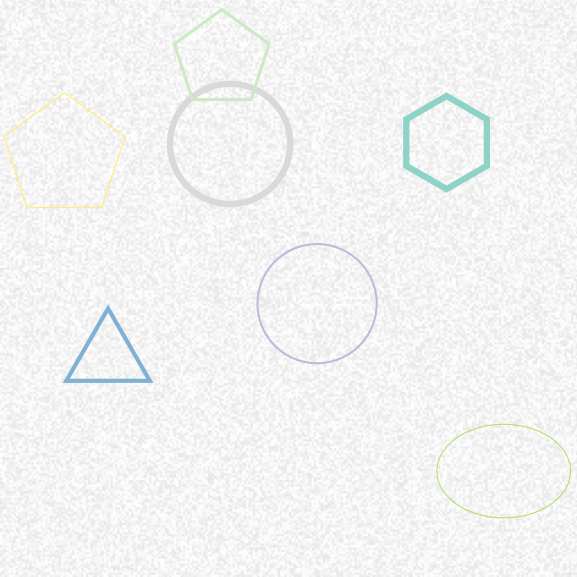[{"shape": "hexagon", "thickness": 3, "radius": 0.4, "center": [0.773, 0.752]}, {"shape": "circle", "thickness": 1, "radius": 0.52, "center": [0.549, 0.473]}, {"shape": "triangle", "thickness": 2, "radius": 0.42, "center": [0.187, 0.382]}, {"shape": "oval", "thickness": 0.5, "radius": 0.58, "center": [0.872, 0.183]}, {"shape": "circle", "thickness": 3, "radius": 0.52, "center": [0.399, 0.75]}, {"shape": "pentagon", "thickness": 1.5, "radius": 0.43, "center": [0.384, 0.896]}, {"shape": "pentagon", "thickness": 0.5, "radius": 0.55, "center": [0.112, 0.729]}]